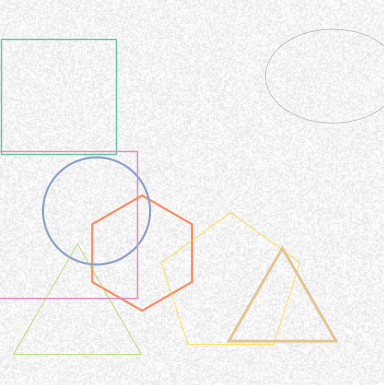[{"shape": "square", "thickness": 1, "radius": 0.75, "center": [0.152, 0.749]}, {"shape": "hexagon", "thickness": 1.5, "radius": 0.75, "center": [0.369, 0.343]}, {"shape": "circle", "thickness": 1.5, "radius": 0.7, "center": [0.251, 0.452]}, {"shape": "square", "thickness": 1, "radius": 0.96, "center": [0.164, 0.416]}, {"shape": "triangle", "thickness": 0.5, "radius": 0.96, "center": [0.201, 0.175]}, {"shape": "pentagon", "thickness": 0.5, "radius": 0.95, "center": [0.599, 0.259]}, {"shape": "triangle", "thickness": 2, "radius": 0.81, "center": [0.734, 0.194]}, {"shape": "oval", "thickness": 0.5, "radius": 0.87, "center": [0.864, 0.802]}]